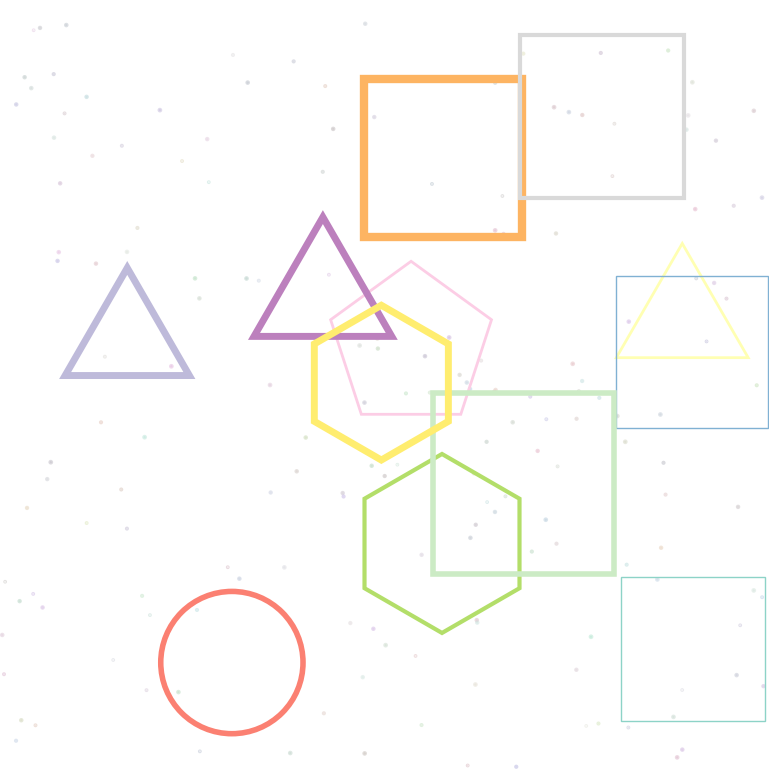[{"shape": "square", "thickness": 0.5, "radius": 0.47, "center": [0.9, 0.157]}, {"shape": "triangle", "thickness": 1, "radius": 0.49, "center": [0.886, 0.585]}, {"shape": "triangle", "thickness": 2.5, "radius": 0.47, "center": [0.165, 0.559]}, {"shape": "circle", "thickness": 2, "radius": 0.46, "center": [0.301, 0.14]}, {"shape": "square", "thickness": 0.5, "radius": 0.49, "center": [0.899, 0.543]}, {"shape": "square", "thickness": 3, "radius": 0.51, "center": [0.575, 0.794]}, {"shape": "hexagon", "thickness": 1.5, "radius": 0.58, "center": [0.574, 0.294]}, {"shape": "pentagon", "thickness": 1, "radius": 0.55, "center": [0.534, 0.551]}, {"shape": "square", "thickness": 1.5, "radius": 0.53, "center": [0.782, 0.848]}, {"shape": "triangle", "thickness": 2.5, "radius": 0.52, "center": [0.419, 0.615]}, {"shape": "square", "thickness": 2, "radius": 0.59, "center": [0.68, 0.372]}, {"shape": "hexagon", "thickness": 2.5, "radius": 0.5, "center": [0.495, 0.503]}]